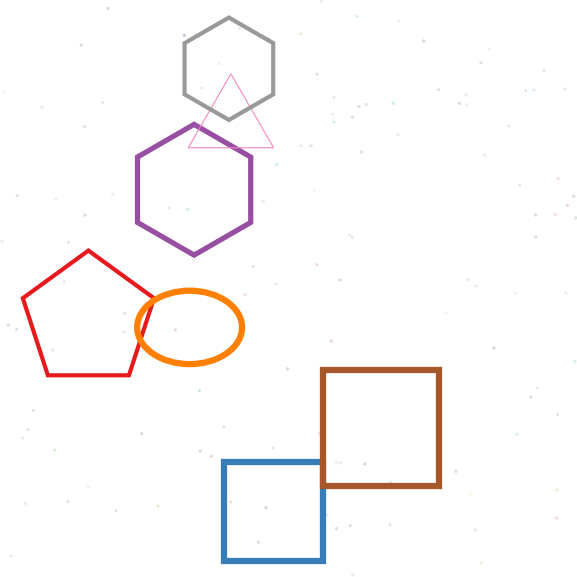[{"shape": "pentagon", "thickness": 2, "radius": 0.6, "center": [0.153, 0.446]}, {"shape": "square", "thickness": 3, "radius": 0.43, "center": [0.473, 0.113]}, {"shape": "hexagon", "thickness": 2.5, "radius": 0.57, "center": [0.336, 0.671]}, {"shape": "oval", "thickness": 3, "radius": 0.45, "center": [0.328, 0.432]}, {"shape": "square", "thickness": 3, "radius": 0.5, "center": [0.66, 0.258]}, {"shape": "triangle", "thickness": 0.5, "radius": 0.43, "center": [0.4, 0.786]}, {"shape": "hexagon", "thickness": 2, "radius": 0.44, "center": [0.396, 0.88]}]